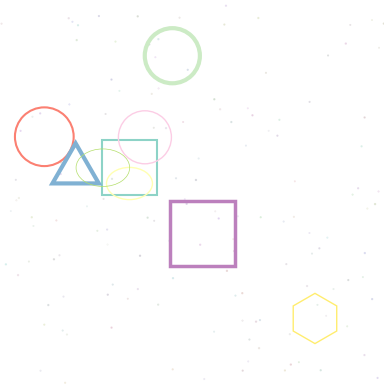[{"shape": "square", "thickness": 1.5, "radius": 0.36, "center": [0.337, 0.566]}, {"shape": "oval", "thickness": 1, "radius": 0.3, "center": [0.336, 0.523]}, {"shape": "circle", "thickness": 1.5, "radius": 0.38, "center": [0.115, 0.645]}, {"shape": "triangle", "thickness": 3, "radius": 0.35, "center": [0.196, 0.558]}, {"shape": "oval", "thickness": 0.5, "radius": 0.35, "center": [0.267, 0.564]}, {"shape": "circle", "thickness": 1, "radius": 0.34, "center": [0.376, 0.643]}, {"shape": "square", "thickness": 2.5, "radius": 0.42, "center": [0.527, 0.394]}, {"shape": "circle", "thickness": 3, "radius": 0.36, "center": [0.448, 0.855]}, {"shape": "hexagon", "thickness": 1, "radius": 0.33, "center": [0.818, 0.173]}]